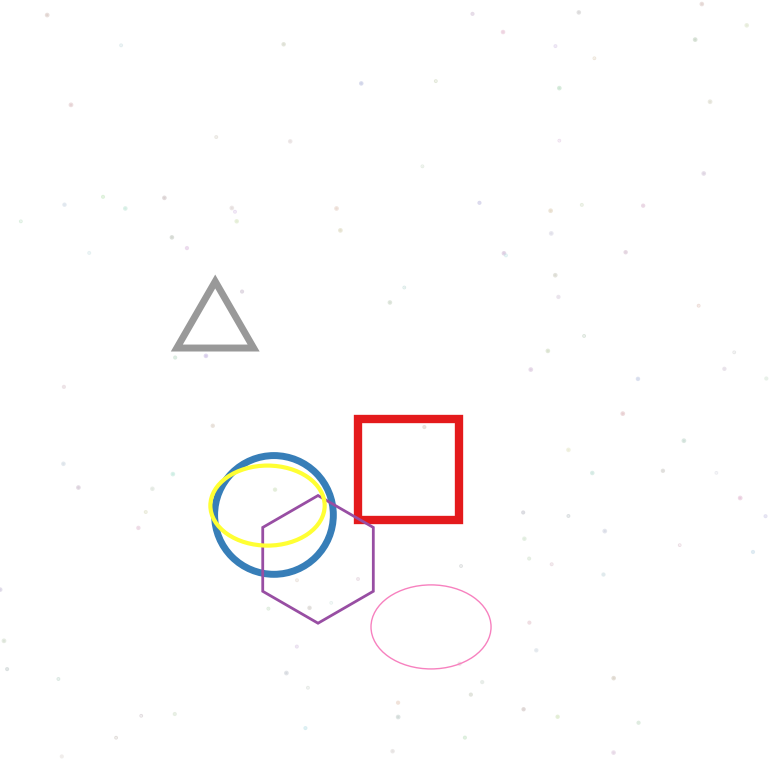[{"shape": "square", "thickness": 3, "radius": 0.33, "center": [0.531, 0.39]}, {"shape": "circle", "thickness": 2.5, "radius": 0.39, "center": [0.356, 0.331]}, {"shape": "hexagon", "thickness": 1, "radius": 0.41, "center": [0.413, 0.274]}, {"shape": "oval", "thickness": 1.5, "radius": 0.37, "center": [0.347, 0.343]}, {"shape": "oval", "thickness": 0.5, "radius": 0.39, "center": [0.56, 0.186]}, {"shape": "triangle", "thickness": 2.5, "radius": 0.29, "center": [0.28, 0.577]}]